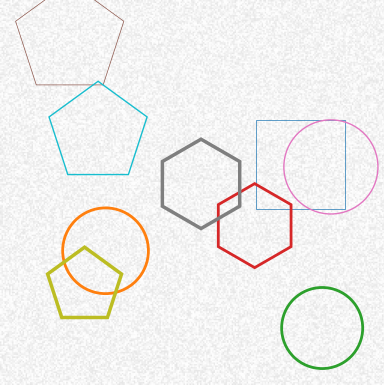[{"shape": "square", "thickness": 0.5, "radius": 0.58, "center": [0.781, 0.573]}, {"shape": "circle", "thickness": 2, "radius": 0.56, "center": [0.274, 0.349]}, {"shape": "circle", "thickness": 2, "radius": 0.53, "center": [0.837, 0.148]}, {"shape": "hexagon", "thickness": 2, "radius": 0.55, "center": [0.661, 0.414]}, {"shape": "pentagon", "thickness": 0.5, "radius": 0.74, "center": [0.181, 0.899]}, {"shape": "circle", "thickness": 1, "radius": 0.61, "center": [0.859, 0.566]}, {"shape": "hexagon", "thickness": 2.5, "radius": 0.58, "center": [0.522, 0.522]}, {"shape": "pentagon", "thickness": 2.5, "radius": 0.5, "center": [0.22, 0.257]}, {"shape": "pentagon", "thickness": 1, "radius": 0.67, "center": [0.255, 0.655]}]